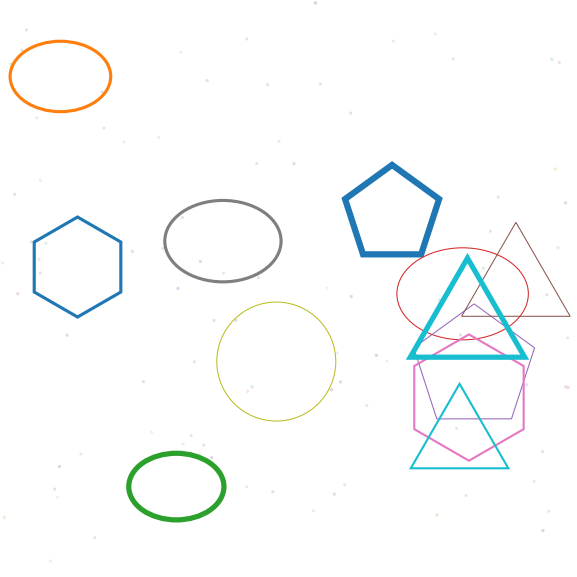[{"shape": "pentagon", "thickness": 3, "radius": 0.43, "center": [0.679, 0.628]}, {"shape": "hexagon", "thickness": 1.5, "radius": 0.43, "center": [0.134, 0.537]}, {"shape": "oval", "thickness": 1.5, "radius": 0.44, "center": [0.105, 0.867]}, {"shape": "oval", "thickness": 2.5, "radius": 0.41, "center": [0.305, 0.157]}, {"shape": "oval", "thickness": 0.5, "radius": 0.57, "center": [0.801, 0.49]}, {"shape": "pentagon", "thickness": 0.5, "radius": 0.55, "center": [0.821, 0.363]}, {"shape": "triangle", "thickness": 0.5, "radius": 0.54, "center": [0.893, 0.506]}, {"shape": "hexagon", "thickness": 1, "radius": 0.55, "center": [0.812, 0.311]}, {"shape": "oval", "thickness": 1.5, "radius": 0.5, "center": [0.386, 0.582]}, {"shape": "circle", "thickness": 0.5, "radius": 0.52, "center": [0.478, 0.373]}, {"shape": "triangle", "thickness": 1, "radius": 0.49, "center": [0.796, 0.237]}, {"shape": "triangle", "thickness": 2.5, "radius": 0.57, "center": [0.81, 0.438]}]